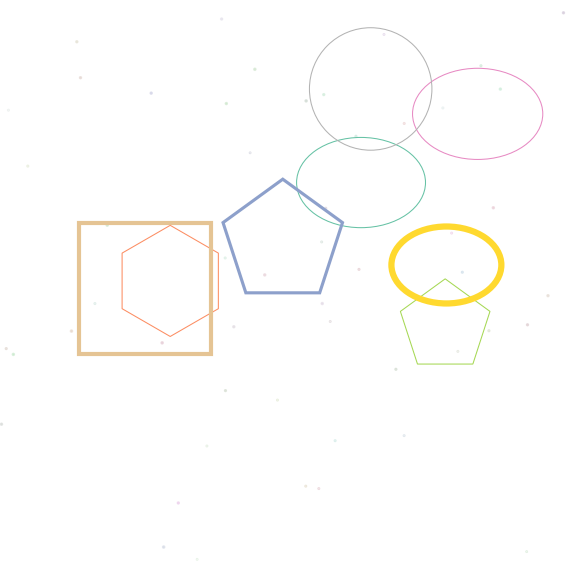[{"shape": "oval", "thickness": 0.5, "radius": 0.56, "center": [0.625, 0.683]}, {"shape": "hexagon", "thickness": 0.5, "radius": 0.48, "center": [0.295, 0.513]}, {"shape": "pentagon", "thickness": 1.5, "radius": 0.54, "center": [0.49, 0.58]}, {"shape": "oval", "thickness": 0.5, "radius": 0.56, "center": [0.827, 0.802]}, {"shape": "pentagon", "thickness": 0.5, "radius": 0.41, "center": [0.771, 0.435]}, {"shape": "oval", "thickness": 3, "radius": 0.48, "center": [0.773, 0.54]}, {"shape": "square", "thickness": 2, "radius": 0.57, "center": [0.25, 0.5]}, {"shape": "circle", "thickness": 0.5, "radius": 0.53, "center": [0.642, 0.845]}]